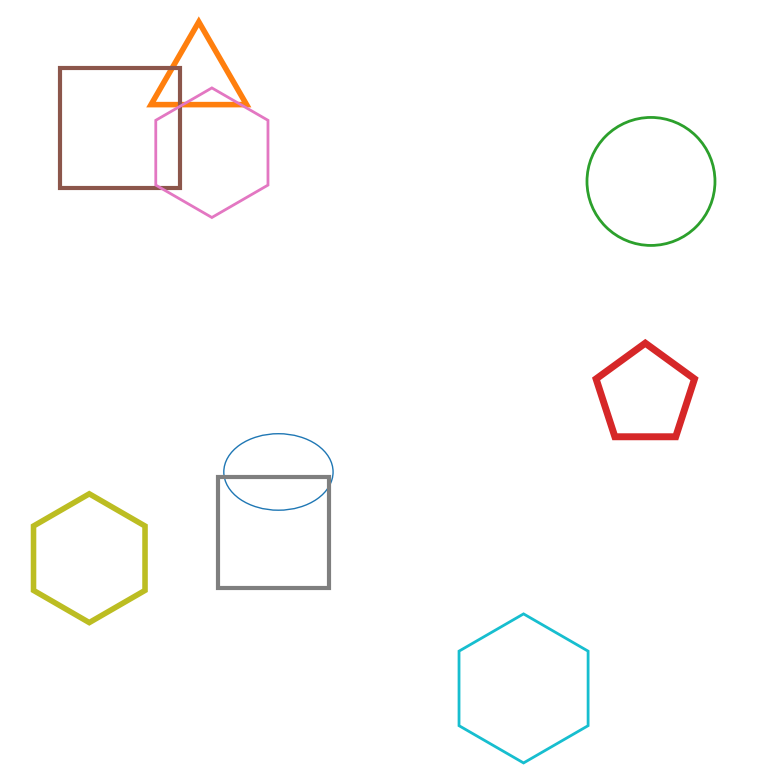[{"shape": "oval", "thickness": 0.5, "radius": 0.35, "center": [0.362, 0.387]}, {"shape": "triangle", "thickness": 2, "radius": 0.36, "center": [0.258, 0.9]}, {"shape": "circle", "thickness": 1, "radius": 0.42, "center": [0.845, 0.764]}, {"shape": "pentagon", "thickness": 2.5, "radius": 0.34, "center": [0.838, 0.487]}, {"shape": "square", "thickness": 1.5, "radius": 0.39, "center": [0.156, 0.834]}, {"shape": "hexagon", "thickness": 1, "radius": 0.42, "center": [0.275, 0.802]}, {"shape": "square", "thickness": 1.5, "radius": 0.36, "center": [0.355, 0.309]}, {"shape": "hexagon", "thickness": 2, "radius": 0.42, "center": [0.116, 0.275]}, {"shape": "hexagon", "thickness": 1, "radius": 0.48, "center": [0.68, 0.106]}]